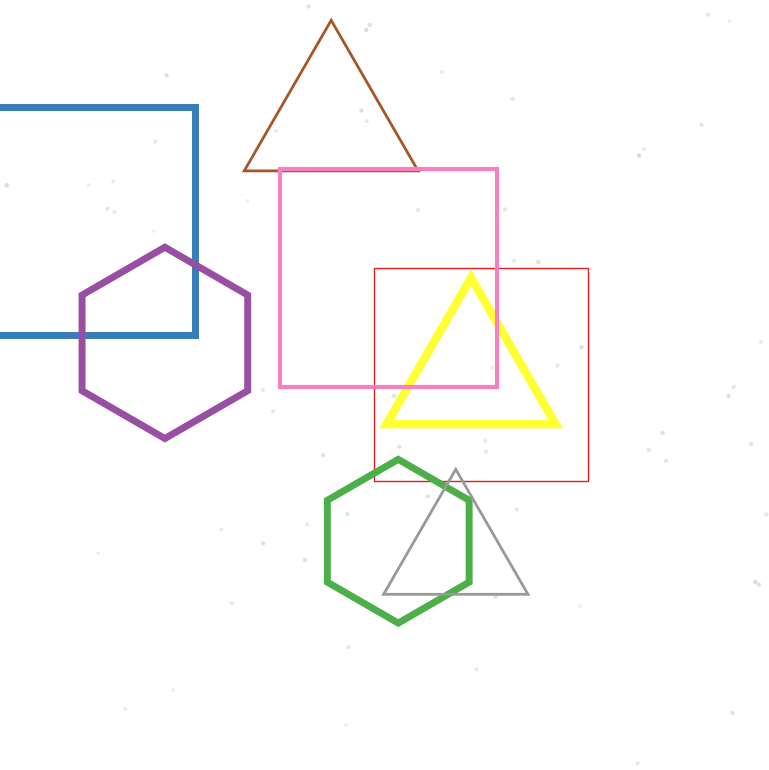[{"shape": "square", "thickness": 0.5, "radius": 0.69, "center": [0.625, 0.514]}, {"shape": "square", "thickness": 2.5, "radius": 0.74, "center": [0.105, 0.713]}, {"shape": "hexagon", "thickness": 2.5, "radius": 0.53, "center": [0.517, 0.297]}, {"shape": "hexagon", "thickness": 2.5, "radius": 0.62, "center": [0.214, 0.555]}, {"shape": "triangle", "thickness": 3, "radius": 0.63, "center": [0.612, 0.512]}, {"shape": "triangle", "thickness": 1, "radius": 0.65, "center": [0.43, 0.843]}, {"shape": "square", "thickness": 1.5, "radius": 0.71, "center": [0.504, 0.639]}, {"shape": "triangle", "thickness": 1, "radius": 0.54, "center": [0.592, 0.282]}]